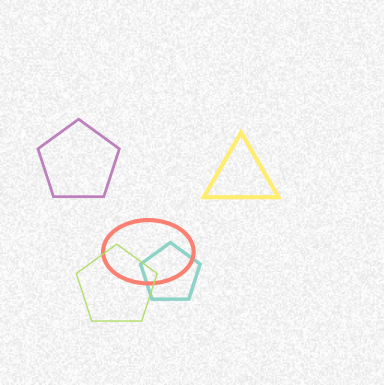[{"shape": "pentagon", "thickness": 2.5, "radius": 0.41, "center": [0.443, 0.289]}, {"shape": "oval", "thickness": 3, "radius": 0.59, "center": [0.385, 0.346]}, {"shape": "pentagon", "thickness": 1, "radius": 0.55, "center": [0.303, 0.255]}, {"shape": "pentagon", "thickness": 2, "radius": 0.56, "center": [0.204, 0.579]}, {"shape": "triangle", "thickness": 3, "radius": 0.56, "center": [0.626, 0.544]}]